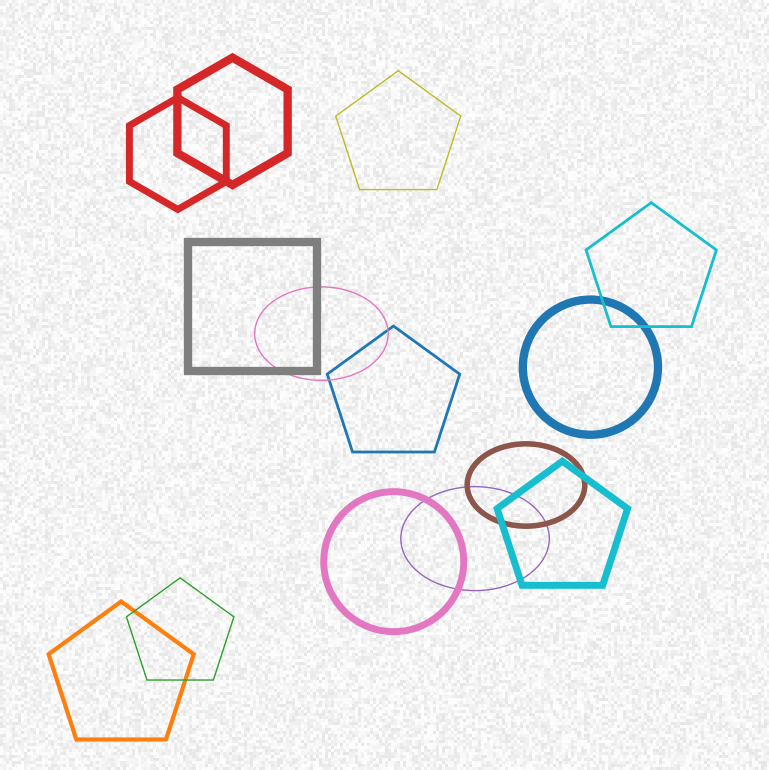[{"shape": "circle", "thickness": 3, "radius": 0.44, "center": [0.767, 0.523]}, {"shape": "pentagon", "thickness": 1, "radius": 0.45, "center": [0.511, 0.486]}, {"shape": "pentagon", "thickness": 1.5, "radius": 0.5, "center": [0.157, 0.12]}, {"shape": "pentagon", "thickness": 0.5, "radius": 0.37, "center": [0.234, 0.176]}, {"shape": "hexagon", "thickness": 2.5, "radius": 0.36, "center": [0.231, 0.801]}, {"shape": "hexagon", "thickness": 3, "radius": 0.41, "center": [0.302, 0.842]}, {"shape": "oval", "thickness": 0.5, "radius": 0.48, "center": [0.617, 0.301]}, {"shape": "oval", "thickness": 2, "radius": 0.38, "center": [0.683, 0.37]}, {"shape": "circle", "thickness": 2.5, "radius": 0.45, "center": [0.511, 0.271]}, {"shape": "oval", "thickness": 0.5, "radius": 0.43, "center": [0.417, 0.567]}, {"shape": "square", "thickness": 3, "radius": 0.42, "center": [0.328, 0.602]}, {"shape": "pentagon", "thickness": 0.5, "radius": 0.43, "center": [0.517, 0.823]}, {"shape": "pentagon", "thickness": 1, "radius": 0.45, "center": [0.846, 0.648]}, {"shape": "pentagon", "thickness": 2.5, "radius": 0.45, "center": [0.73, 0.312]}]